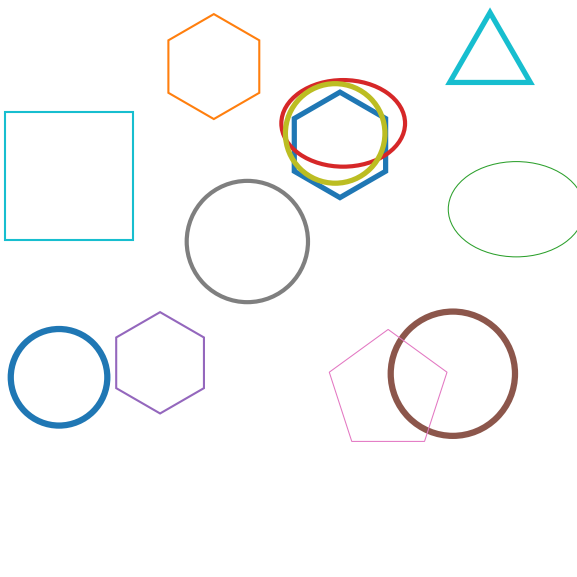[{"shape": "circle", "thickness": 3, "radius": 0.42, "center": [0.102, 0.346]}, {"shape": "hexagon", "thickness": 2.5, "radius": 0.46, "center": [0.589, 0.748]}, {"shape": "hexagon", "thickness": 1, "radius": 0.45, "center": [0.37, 0.884]}, {"shape": "oval", "thickness": 0.5, "radius": 0.59, "center": [0.894, 0.637]}, {"shape": "oval", "thickness": 2, "radius": 0.54, "center": [0.594, 0.786]}, {"shape": "hexagon", "thickness": 1, "radius": 0.44, "center": [0.277, 0.371]}, {"shape": "circle", "thickness": 3, "radius": 0.54, "center": [0.784, 0.352]}, {"shape": "pentagon", "thickness": 0.5, "radius": 0.54, "center": [0.672, 0.321]}, {"shape": "circle", "thickness": 2, "radius": 0.53, "center": [0.428, 0.581]}, {"shape": "circle", "thickness": 2.5, "radius": 0.43, "center": [0.58, 0.768]}, {"shape": "square", "thickness": 1, "radius": 0.55, "center": [0.12, 0.695]}, {"shape": "triangle", "thickness": 2.5, "radius": 0.4, "center": [0.849, 0.897]}]